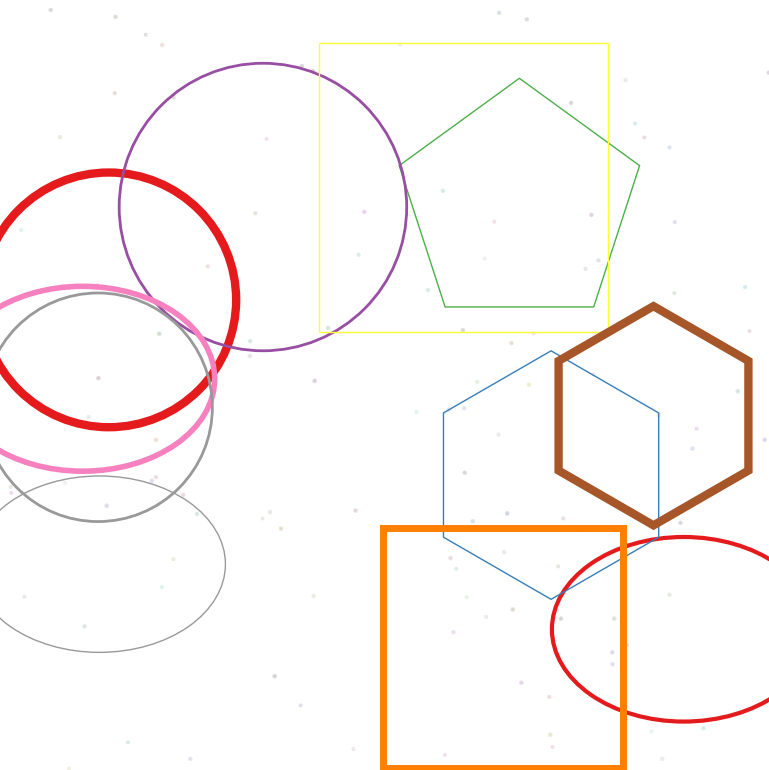[{"shape": "circle", "thickness": 3, "radius": 0.83, "center": [0.141, 0.611]}, {"shape": "oval", "thickness": 1.5, "radius": 0.86, "center": [0.888, 0.183]}, {"shape": "hexagon", "thickness": 0.5, "radius": 0.81, "center": [0.716, 0.383]}, {"shape": "pentagon", "thickness": 0.5, "radius": 0.82, "center": [0.675, 0.734]}, {"shape": "circle", "thickness": 1, "radius": 0.93, "center": [0.341, 0.731]}, {"shape": "square", "thickness": 2.5, "radius": 0.78, "center": [0.654, 0.158]}, {"shape": "square", "thickness": 0.5, "radius": 0.94, "center": [0.601, 0.756]}, {"shape": "hexagon", "thickness": 3, "radius": 0.71, "center": [0.849, 0.46]}, {"shape": "oval", "thickness": 2, "radius": 0.86, "center": [0.107, 0.508]}, {"shape": "circle", "thickness": 1, "radius": 0.74, "center": [0.127, 0.471]}, {"shape": "oval", "thickness": 0.5, "radius": 0.82, "center": [0.129, 0.267]}]